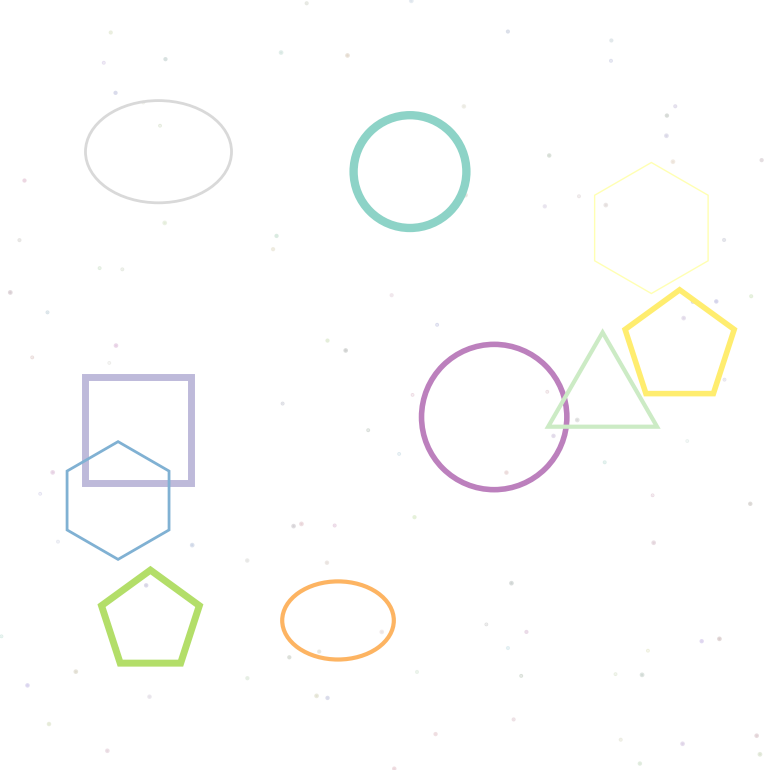[{"shape": "circle", "thickness": 3, "radius": 0.37, "center": [0.532, 0.777]}, {"shape": "hexagon", "thickness": 0.5, "radius": 0.43, "center": [0.846, 0.704]}, {"shape": "square", "thickness": 2.5, "radius": 0.34, "center": [0.179, 0.441]}, {"shape": "hexagon", "thickness": 1, "radius": 0.38, "center": [0.153, 0.35]}, {"shape": "oval", "thickness": 1.5, "radius": 0.36, "center": [0.439, 0.194]}, {"shape": "pentagon", "thickness": 2.5, "radius": 0.33, "center": [0.195, 0.193]}, {"shape": "oval", "thickness": 1, "radius": 0.47, "center": [0.206, 0.803]}, {"shape": "circle", "thickness": 2, "radius": 0.47, "center": [0.642, 0.458]}, {"shape": "triangle", "thickness": 1.5, "radius": 0.41, "center": [0.783, 0.487]}, {"shape": "pentagon", "thickness": 2, "radius": 0.37, "center": [0.883, 0.549]}]